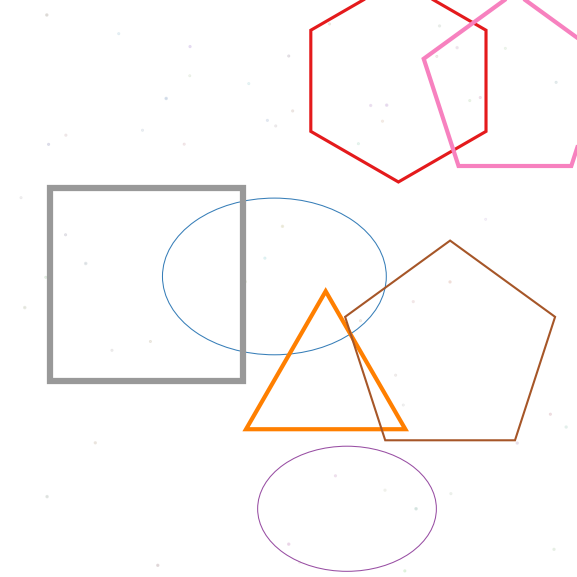[{"shape": "hexagon", "thickness": 1.5, "radius": 0.88, "center": [0.69, 0.859]}, {"shape": "oval", "thickness": 0.5, "radius": 0.97, "center": [0.475, 0.52]}, {"shape": "oval", "thickness": 0.5, "radius": 0.77, "center": [0.601, 0.118]}, {"shape": "triangle", "thickness": 2, "radius": 0.8, "center": [0.564, 0.336]}, {"shape": "pentagon", "thickness": 1, "radius": 0.96, "center": [0.779, 0.391]}, {"shape": "pentagon", "thickness": 2, "radius": 0.83, "center": [0.892, 0.846]}, {"shape": "square", "thickness": 3, "radius": 0.84, "center": [0.253, 0.506]}]